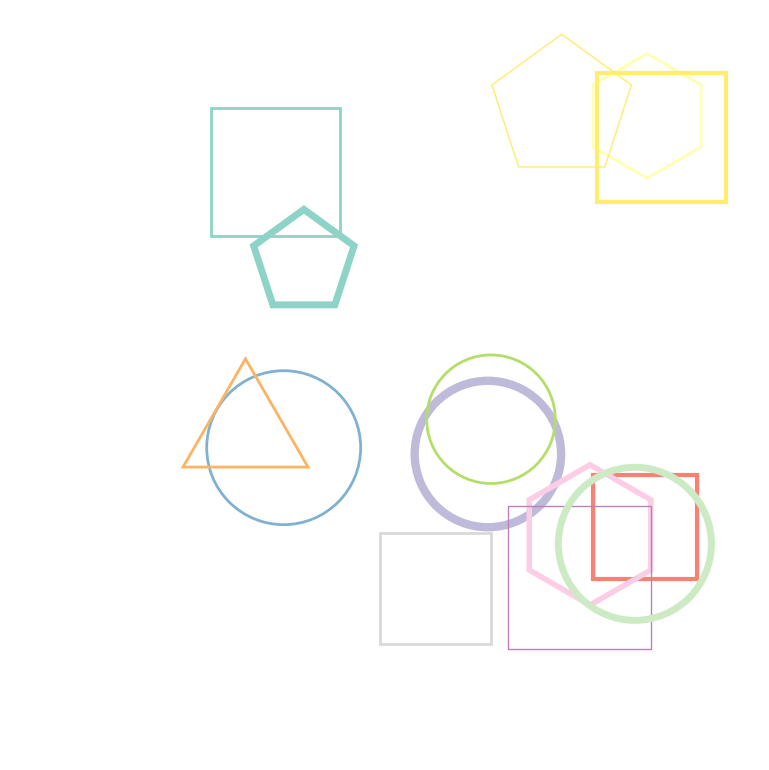[{"shape": "pentagon", "thickness": 2.5, "radius": 0.34, "center": [0.395, 0.66]}, {"shape": "square", "thickness": 1, "radius": 0.42, "center": [0.358, 0.777]}, {"shape": "hexagon", "thickness": 1, "radius": 0.4, "center": [0.84, 0.85]}, {"shape": "circle", "thickness": 3, "radius": 0.48, "center": [0.634, 0.41]}, {"shape": "square", "thickness": 1.5, "radius": 0.34, "center": [0.838, 0.316]}, {"shape": "circle", "thickness": 1, "radius": 0.5, "center": [0.368, 0.419]}, {"shape": "triangle", "thickness": 1, "radius": 0.47, "center": [0.319, 0.44]}, {"shape": "circle", "thickness": 1, "radius": 0.42, "center": [0.638, 0.456]}, {"shape": "hexagon", "thickness": 2, "radius": 0.46, "center": [0.766, 0.305]}, {"shape": "square", "thickness": 1, "radius": 0.36, "center": [0.565, 0.236]}, {"shape": "square", "thickness": 0.5, "radius": 0.46, "center": [0.753, 0.25]}, {"shape": "circle", "thickness": 2.5, "radius": 0.5, "center": [0.825, 0.294]}, {"shape": "square", "thickness": 1.5, "radius": 0.42, "center": [0.859, 0.821]}, {"shape": "pentagon", "thickness": 0.5, "radius": 0.48, "center": [0.729, 0.86]}]